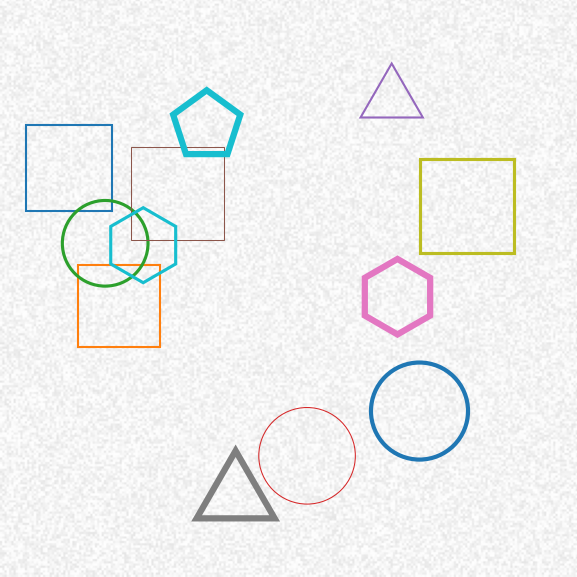[{"shape": "circle", "thickness": 2, "radius": 0.42, "center": [0.726, 0.287]}, {"shape": "square", "thickness": 1, "radius": 0.37, "center": [0.12, 0.708]}, {"shape": "square", "thickness": 1, "radius": 0.36, "center": [0.206, 0.469]}, {"shape": "circle", "thickness": 1.5, "radius": 0.37, "center": [0.182, 0.578]}, {"shape": "circle", "thickness": 0.5, "radius": 0.42, "center": [0.532, 0.21]}, {"shape": "triangle", "thickness": 1, "radius": 0.31, "center": [0.678, 0.827]}, {"shape": "square", "thickness": 0.5, "radius": 0.4, "center": [0.308, 0.664]}, {"shape": "hexagon", "thickness": 3, "radius": 0.33, "center": [0.688, 0.485]}, {"shape": "triangle", "thickness": 3, "radius": 0.39, "center": [0.408, 0.141]}, {"shape": "square", "thickness": 1.5, "radius": 0.41, "center": [0.808, 0.643]}, {"shape": "hexagon", "thickness": 1.5, "radius": 0.32, "center": [0.248, 0.575]}, {"shape": "pentagon", "thickness": 3, "radius": 0.31, "center": [0.358, 0.782]}]